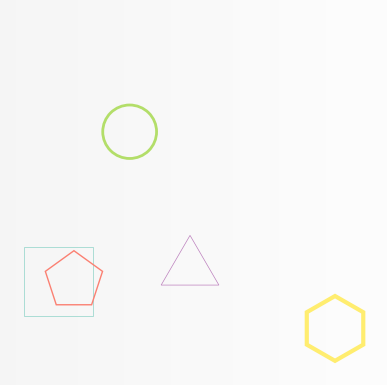[{"shape": "square", "thickness": 0.5, "radius": 0.45, "center": [0.151, 0.269]}, {"shape": "pentagon", "thickness": 1, "radius": 0.39, "center": [0.191, 0.271]}, {"shape": "circle", "thickness": 2, "radius": 0.35, "center": [0.335, 0.658]}, {"shape": "triangle", "thickness": 0.5, "radius": 0.43, "center": [0.49, 0.303]}, {"shape": "hexagon", "thickness": 3, "radius": 0.42, "center": [0.865, 0.147]}]